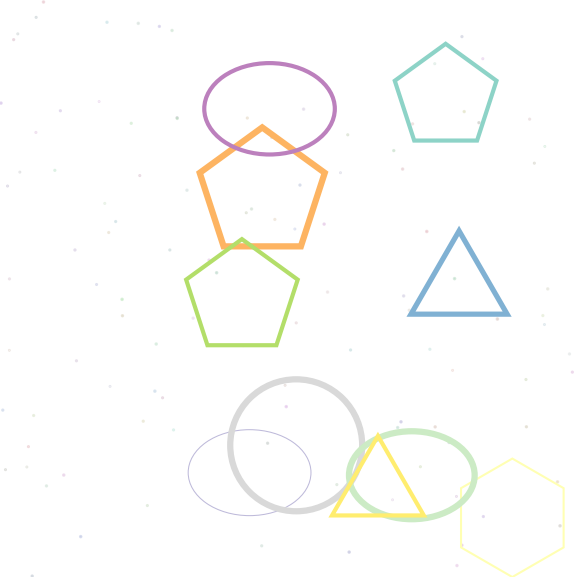[{"shape": "pentagon", "thickness": 2, "radius": 0.46, "center": [0.772, 0.831]}, {"shape": "hexagon", "thickness": 1, "radius": 0.51, "center": [0.887, 0.103]}, {"shape": "oval", "thickness": 0.5, "radius": 0.53, "center": [0.432, 0.181]}, {"shape": "triangle", "thickness": 2.5, "radius": 0.48, "center": [0.795, 0.503]}, {"shape": "pentagon", "thickness": 3, "radius": 0.57, "center": [0.454, 0.665]}, {"shape": "pentagon", "thickness": 2, "radius": 0.51, "center": [0.419, 0.484]}, {"shape": "circle", "thickness": 3, "radius": 0.57, "center": [0.513, 0.228]}, {"shape": "oval", "thickness": 2, "radius": 0.57, "center": [0.467, 0.811]}, {"shape": "oval", "thickness": 3, "radius": 0.54, "center": [0.713, 0.176]}, {"shape": "triangle", "thickness": 2, "radius": 0.46, "center": [0.654, 0.152]}]